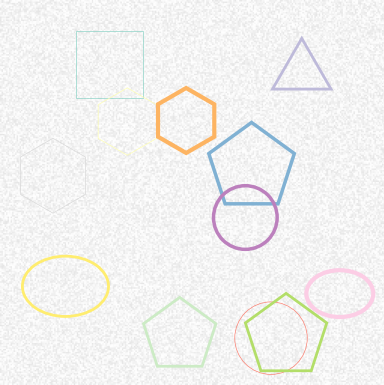[{"shape": "square", "thickness": 0.5, "radius": 0.43, "center": [0.284, 0.832]}, {"shape": "hexagon", "thickness": 0.5, "radius": 0.44, "center": [0.331, 0.684]}, {"shape": "triangle", "thickness": 2, "radius": 0.44, "center": [0.784, 0.812]}, {"shape": "circle", "thickness": 0.5, "radius": 0.47, "center": [0.704, 0.122]}, {"shape": "pentagon", "thickness": 2.5, "radius": 0.58, "center": [0.653, 0.565]}, {"shape": "hexagon", "thickness": 3, "radius": 0.42, "center": [0.484, 0.687]}, {"shape": "pentagon", "thickness": 2, "radius": 0.56, "center": [0.743, 0.127]}, {"shape": "oval", "thickness": 3, "radius": 0.43, "center": [0.883, 0.237]}, {"shape": "hexagon", "thickness": 0.5, "radius": 0.49, "center": [0.138, 0.544]}, {"shape": "circle", "thickness": 2.5, "radius": 0.41, "center": [0.637, 0.435]}, {"shape": "pentagon", "thickness": 2, "radius": 0.49, "center": [0.467, 0.129]}, {"shape": "oval", "thickness": 2, "radius": 0.56, "center": [0.17, 0.256]}]